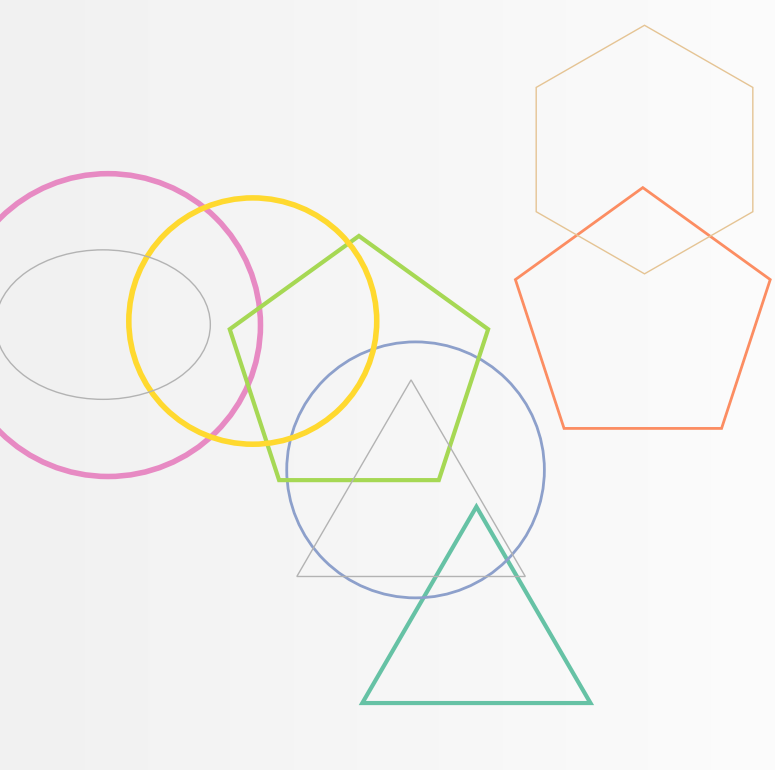[{"shape": "triangle", "thickness": 1.5, "radius": 0.85, "center": [0.615, 0.172]}, {"shape": "pentagon", "thickness": 1, "radius": 0.86, "center": [0.829, 0.583]}, {"shape": "circle", "thickness": 1, "radius": 0.83, "center": [0.536, 0.39]}, {"shape": "circle", "thickness": 2, "radius": 0.98, "center": [0.139, 0.578]}, {"shape": "pentagon", "thickness": 1.5, "radius": 0.88, "center": [0.463, 0.518]}, {"shape": "circle", "thickness": 2, "radius": 0.8, "center": [0.326, 0.583]}, {"shape": "hexagon", "thickness": 0.5, "radius": 0.81, "center": [0.832, 0.806]}, {"shape": "triangle", "thickness": 0.5, "radius": 0.85, "center": [0.53, 0.336]}, {"shape": "oval", "thickness": 0.5, "radius": 0.69, "center": [0.133, 0.578]}]